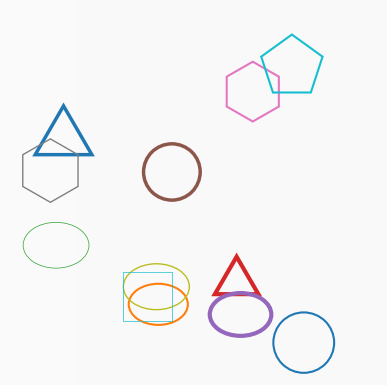[{"shape": "circle", "thickness": 1.5, "radius": 0.39, "center": [0.784, 0.11]}, {"shape": "triangle", "thickness": 2.5, "radius": 0.42, "center": [0.164, 0.64]}, {"shape": "oval", "thickness": 1.5, "radius": 0.38, "center": [0.408, 0.21]}, {"shape": "oval", "thickness": 0.5, "radius": 0.42, "center": [0.145, 0.363]}, {"shape": "triangle", "thickness": 3, "radius": 0.32, "center": [0.611, 0.268]}, {"shape": "oval", "thickness": 3, "radius": 0.4, "center": [0.621, 0.183]}, {"shape": "circle", "thickness": 2.5, "radius": 0.37, "center": [0.444, 0.553]}, {"shape": "hexagon", "thickness": 1.5, "radius": 0.39, "center": [0.652, 0.762]}, {"shape": "hexagon", "thickness": 1, "radius": 0.41, "center": [0.13, 0.557]}, {"shape": "oval", "thickness": 1, "radius": 0.43, "center": [0.403, 0.255]}, {"shape": "square", "thickness": 0.5, "radius": 0.32, "center": [0.381, 0.229]}, {"shape": "pentagon", "thickness": 1.5, "radius": 0.42, "center": [0.753, 0.827]}]